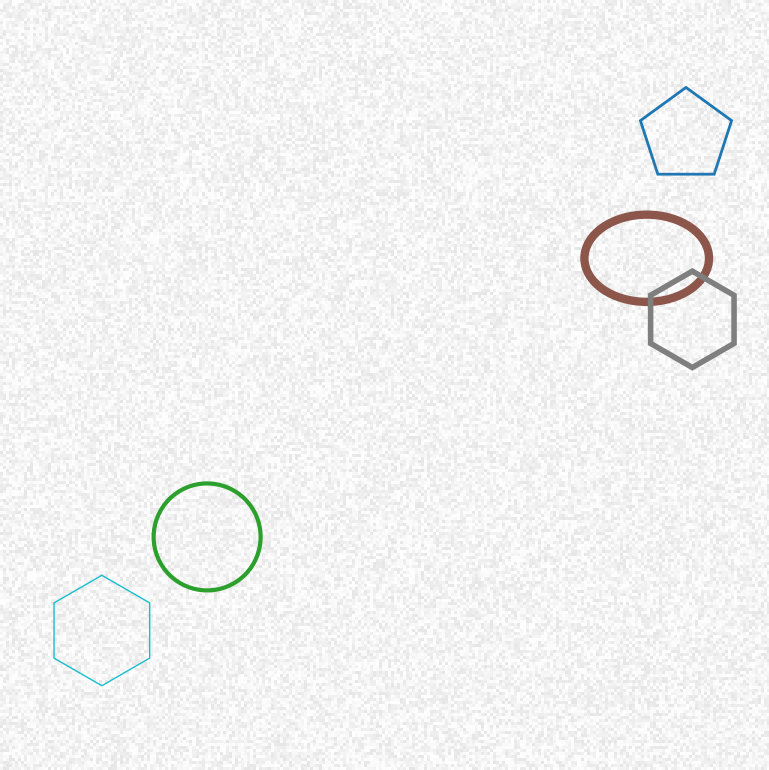[{"shape": "pentagon", "thickness": 1, "radius": 0.31, "center": [0.891, 0.824]}, {"shape": "circle", "thickness": 1.5, "radius": 0.35, "center": [0.269, 0.303]}, {"shape": "oval", "thickness": 3, "radius": 0.4, "center": [0.84, 0.665]}, {"shape": "hexagon", "thickness": 2, "radius": 0.31, "center": [0.899, 0.585]}, {"shape": "hexagon", "thickness": 0.5, "radius": 0.36, "center": [0.132, 0.181]}]